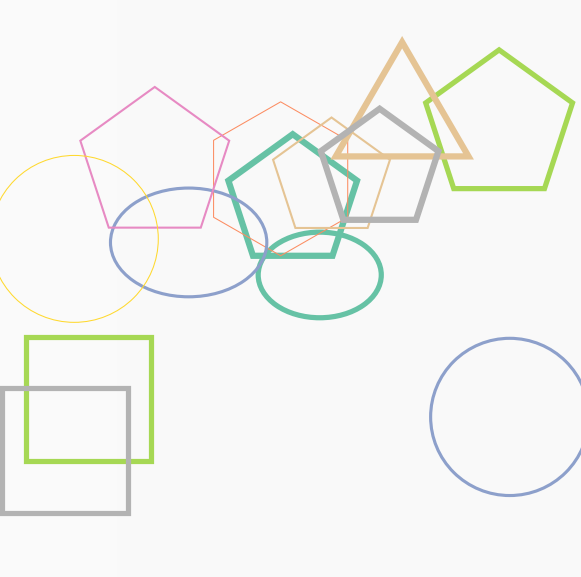[{"shape": "oval", "thickness": 2.5, "radius": 0.53, "center": [0.55, 0.523]}, {"shape": "pentagon", "thickness": 3, "radius": 0.58, "center": [0.504, 0.65]}, {"shape": "hexagon", "thickness": 0.5, "radius": 0.67, "center": [0.483, 0.69]}, {"shape": "oval", "thickness": 1.5, "radius": 0.67, "center": [0.325, 0.579]}, {"shape": "circle", "thickness": 1.5, "radius": 0.68, "center": [0.877, 0.277]}, {"shape": "pentagon", "thickness": 1, "radius": 0.67, "center": [0.266, 0.714]}, {"shape": "square", "thickness": 2.5, "radius": 0.54, "center": [0.153, 0.308]}, {"shape": "pentagon", "thickness": 2.5, "radius": 0.66, "center": [0.859, 0.78]}, {"shape": "circle", "thickness": 0.5, "radius": 0.72, "center": [0.128, 0.585]}, {"shape": "pentagon", "thickness": 1, "radius": 0.53, "center": [0.57, 0.69]}, {"shape": "triangle", "thickness": 3, "radius": 0.66, "center": [0.692, 0.794]}, {"shape": "pentagon", "thickness": 3, "radius": 0.53, "center": [0.653, 0.705]}, {"shape": "square", "thickness": 2.5, "radius": 0.54, "center": [0.111, 0.219]}]